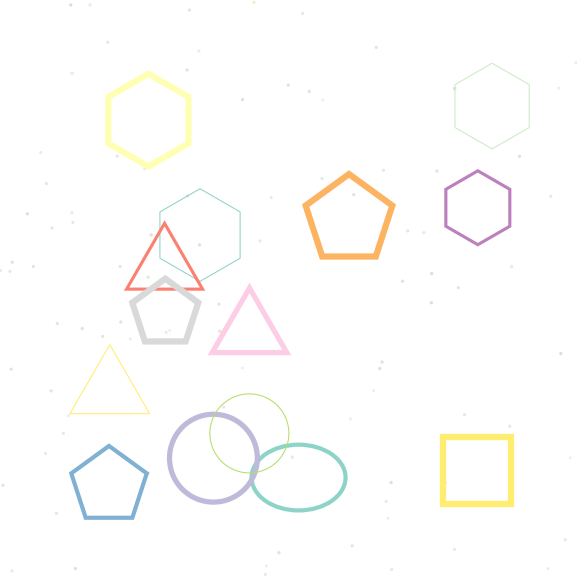[{"shape": "oval", "thickness": 2, "radius": 0.41, "center": [0.517, 0.172]}, {"shape": "hexagon", "thickness": 0.5, "radius": 0.4, "center": [0.346, 0.592]}, {"shape": "hexagon", "thickness": 3, "radius": 0.4, "center": [0.257, 0.791]}, {"shape": "circle", "thickness": 2.5, "radius": 0.38, "center": [0.37, 0.206]}, {"shape": "triangle", "thickness": 1.5, "radius": 0.38, "center": [0.285, 0.536]}, {"shape": "pentagon", "thickness": 2, "radius": 0.34, "center": [0.189, 0.158]}, {"shape": "pentagon", "thickness": 3, "radius": 0.39, "center": [0.604, 0.619]}, {"shape": "circle", "thickness": 0.5, "radius": 0.34, "center": [0.432, 0.249]}, {"shape": "triangle", "thickness": 2.5, "radius": 0.37, "center": [0.432, 0.426]}, {"shape": "pentagon", "thickness": 3, "radius": 0.3, "center": [0.286, 0.457]}, {"shape": "hexagon", "thickness": 1.5, "radius": 0.32, "center": [0.827, 0.639]}, {"shape": "hexagon", "thickness": 0.5, "radius": 0.37, "center": [0.852, 0.815]}, {"shape": "square", "thickness": 3, "radius": 0.29, "center": [0.826, 0.185]}, {"shape": "triangle", "thickness": 0.5, "radius": 0.4, "center": [0.19, 0.323]}]